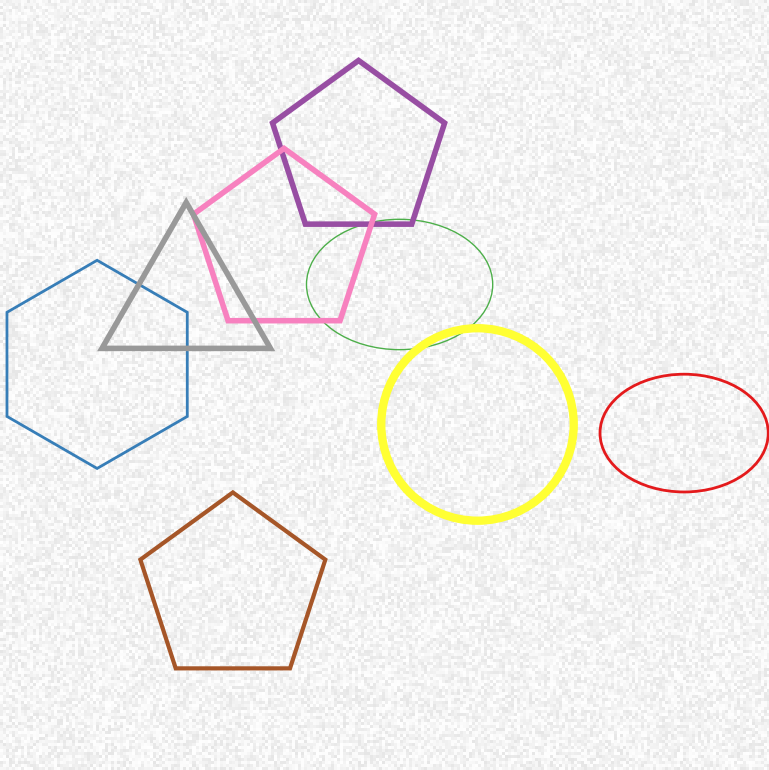[{"shape": "oval", "thickness": 1, "radius": 0.55, "center": [0.888, 0.438]}, {"shape": "hexagon", "thickness": 1, "radius": 0.68, "center": [0.126, 0.527]}, {"shape": "oval", "thickness": 0.5, "radius": 0.6, "center": [0.519, 0.631]}, {"shape": "pentagon", "thickness": 2, "radius": 0.59, "center": [0.466, 0.804]}, {"shape": "circle", "thickness": 3, "radius": 0.62, "center": [0.62, 0.449]}, {"shape": "pentagon", "thickness": 1.5, "radius": 0.63, "center": [0.302, 0.234]}, {"shape": "pentagon", "thickness": 2, "radius": 0.62, "center": [0.369, 0.684]}, {"shape": "triangle", "thickness": 2, "radius": 0.63, "center": [0.242, 0.611]}]